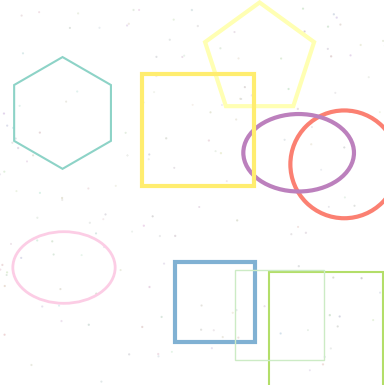[{"shape": "hexagon", "thickness": 1.5, "radius": 0.73, "center": [0.162, 0.707]}, {"shape": "pentagon", "thickness": 3, "radius": 0.74, "center": [0.674, 0.845]}, {"shape": "circle", "thickness": 3, "radius": 0.7, "center": [0.894, 0.573]}, {"shape": "square", "thickness": 3, "radius": 0.52, "center": [0.559, 0.216]}, {"shape": "square", "thickness": 1.5, "radius": 0.74, "center": [0.847, 0.145]}, {"shape": "oval", "thickness": 2, "radius": 0.66, "center": [0.166, 0.305]}, {"shape": "oval", "thickness": 3, "radius": 0.72, "center": [0.776, 0.603]}, {"shape": "square", "thickness": 1, "radius": 0.58, "center": [0.726, 0.182]}, {"shape": "square", "thickness": 3, "radius": 0.73, "center": [0.514, 0.662]}]